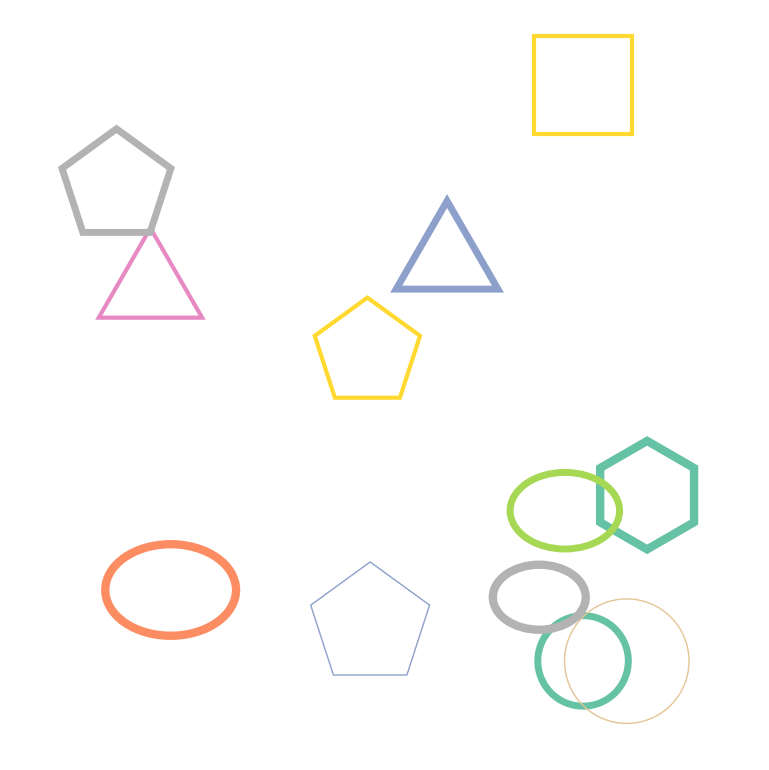[{"shape": "circle", "thickness": 2.5, "radius": 0.29, "center": [0.757, 0.142]}, {"shape": "hexagon", "thickness": 3, "radius": 0.35, "center": [0.84, 0.357]}, {"shape": "oval", "thickness": 3, "radius": 0.42, "center": [0.222, 0.234]}, {"shape": "triangle", "thickness": 2.5, "radius": 0.38, "center": [0.581, 0.663]}, {"shape": "pentagon", "thickness": 0.5, "radius": 0.41, "center": [0.481, 0.189]}, {"shape": "triangle", "thickness": 1.5, "radius": 0.39, "center": [0.195, 0.626]}, {"shape": "oval", "thickness": 2.5, "radius": 0.36, "center": [0.734, 0.337]}, {"shape": "pentagon", "thickness": 1.5, "radius": 0.36, "center": [0.477, 0.542]}, {"shape": "square", "thickness": 1.5, "radius": 0.32, "center": [0.757, 0.889]}, {"shape": "circle", "thickness": 0.5, "radius": 0.4, "center": [0.814, 0.141]}, {"shape": "pentagon", "thickness": 2.5, "radius": 0.37, "center": [0.151, 0.758]}, {"shape": "oval", "thickness": 3, "radius": 0.3, "center": [0.7, 0.224]}]